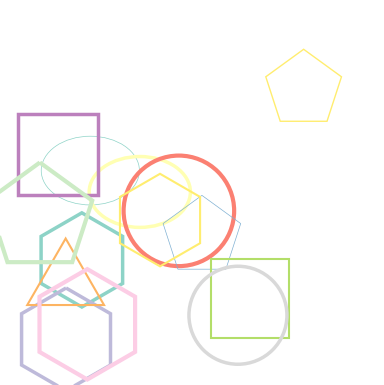[{"shape": "oval", "thickness": 0.5, "radius": 0.64, "center": [0.235, 0.557]}, {"shape": "hexagon", "thickness": 2.5, "radius": 0.61, "center": [0.213, 0.325]}, {"shape": "oval", "thickness": 2.5, "radius": 0.66, "center": [0.363, 0.501]}, {"shape": "hexagon", "thickness": 2.5, "radius": 0.67, "center": [0.172, 0.119]}, {"shape": "circle", "thickness": 3, "radius": 0.72, "center": [0.465, 0.452]}, {"shape": "pentagon", "thickness": 0.5, "radius": 0.53, "center": [0.524, 0.387]}, {"shape": "triangle", "thickness": 1.5, "radius": 0.58, "center": [0.171, 0.265]}, {"shape": "square", "thickness": 1.5, "radius": 0.51, "center": [0.65, 0.225]}, {"shape": "hexagon", "thickness": 3, "radius": 0.72, "center": [0.227, 0.158]}, {"shape": "circle", "thickness": 2.5, "radius": 0.64, "center": [0.618, 0.181]}, {"shape": "square", "thickness": 2.5, "radius": 0.52, "center": [0.15, 0.599]}, {"shape": "pentagon", "thickness": 3, "radius": 0.72, "center": [0.103, 0.435]}, {"shape": "hexagon", "thickness": 1.5, "radius": 0.6, "center": [0.416, 0.428]}, {"shape": "pentagon", "thickness": 1, "radius": 0.52, "center": [0.789, 0.769]}]